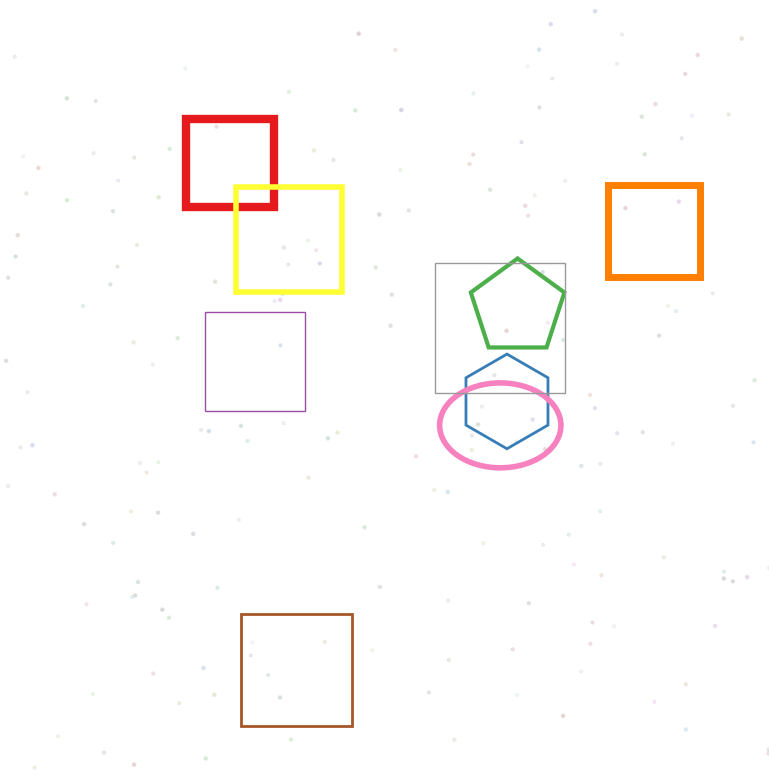[{"shape": "square", "thickness": 3, "radius": 0.29, "center": [0.298, 0.789]}, {"shape": "hexagon", "thickness": 1, "radius": 0.31, "center": [0.658, 0.479]}, {"shape": "pentagon", "thickness": 1.5, "radius": 0.32, "center": [0.672, 0.6]}, {"shape": "square", "thickness": 0.5, "radius": 0.32, "center": [0.331, 0.531]}, {"shape": "square", "thickness": 2.5, "radius": 0.3, "center": [0.85, 0.7]}, {"shape": "square", "thickness": 2, "radius": 0.34, "center": [0.375, 0.689]}, {"shape": "square", "thickness": 1, "radius": 0.36, "center": [0.385, 0.13]}, {"shape": "oval", "thickness": 2, "radius": 0.39, "center": [0.65, 0.448]}, {"shape": "square", "thickness": 0.5, "radius": 0.42, "center": [0.649, 0.574]}]